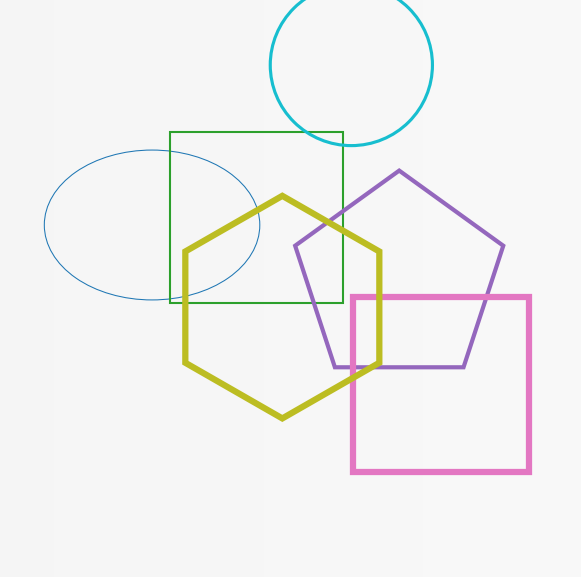[{"shape": "oval", "thickness": 0.5, "radius": 0.93, "center": [0.262, 0.61]}, {"shape": "square", "thickness": 1, "radius": 0.74, "center": [0.442, 0.623]}, {"shape": "pentagon", "thickness": 2, "radius": 0.94, "center": [0.687, 0.515]}, {"shape": "square", "thickness": 3, "radius": 0.76, "center": [0.759, 0.333]}, {"shape": "hexagon", "thickness": 3, "radius": 0.96, "center": [0.486, 0.467]}, {"shape": "circle", "thickness": 1.5, "radius": 0.7, "center": [0.604, 0.887]}]